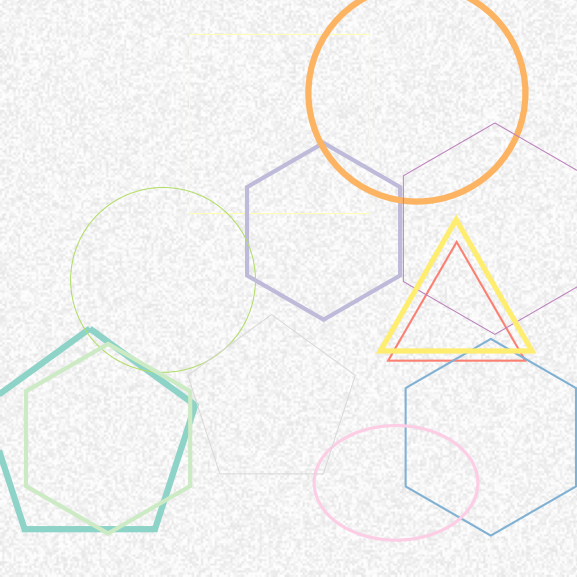[{"shape": "pentagon", "thickness": 3, "radius": 0.96, "center": [0.155, 0.238]}, {"shape": "square", "thickness": 0.5, "radius": 0.78, "center": [0.483, 0.785]}, {"shape": "hexagon", "thickness": 2, "radius": 0.77, "center": [0.56, 0.599]}, {"shape": "triangle", "thickness": 1, "radius": 0.69, "center": [0.791, 0.443]}, {"shape": "hexagon", "thickness": 1, "radius": 0.85, "center": [0.85, 0.242]}, {"shape": "circle", "thickness": 3, "radius": 0.94, "center": [0.722, 0.838]}, {"shape": "circle", "thickness": 0.5, "radius": 0.8, "center": [0.282, 0.514]}, {"shape": "oval", "thickness": 1.5, "radius": 0.71, "center": [0.686, 0.163]}, {"shape": "pentagon", "thickness": 0.5, "radius": 0.76, "center": [0.47, 0.302]}, {"shape": "hexagon", "thickness": 0.5, "radius": 0.92, "center": [0.857, 0.603]}, {"shape": "hexagon", "thickness": 2, "radius": 0.82, "center": [0.187, 0.24]}, {"shape": "triangle", "thickness": 2.5, "radius": 0.76, "center": [0.79, 0.467]}]